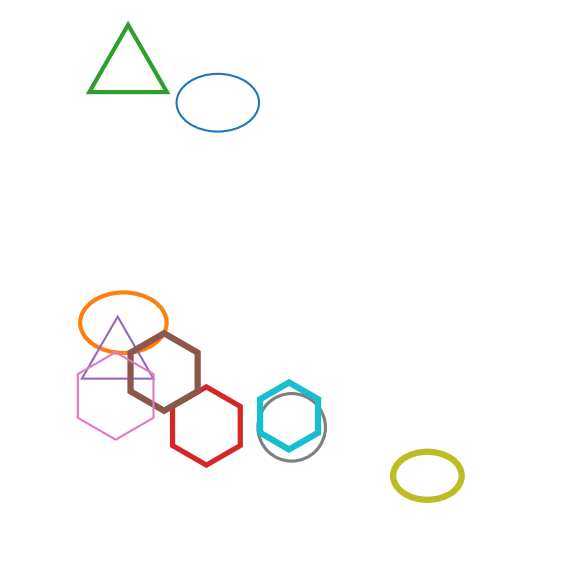[{"shape": "oval", "thickness": 1, "radius": 0.36, "center": [0.377, 0.821]}, {"shape": "oval", "thickness": 2, "radius": 0.37, "center": [0.214, 0.44]}, {"shape": "triangle", "thickness": 2, "radius": 0.39, "center": [0.222, 0.878]}, {"shape": "hexagon", "thickness": 2.5, "radius": 0.34, "center": [0.357, 0.261]}, {"shape": "triangle", "thickness": 1, "radius": 0.36, "center": [0.204, 0.379]}, {"shape": "hexagon", "thickness": 3, "radius": 0.34, "center": [0.284, 0.355]}, {"shape": "hexagon", "thickness": 1, "radius": 0.38, "center": [0.2, 0.313]}, {"shape": "circle", "thickness": 1.5, "radius": 0.29, "center": [0.505, 0.259]}, {"shape": "oval", "thickness": 3, "radius": 0.3, "center": [0.74, 0.175]}, {"shape": "hexagon", "thickness": 3, "radius": 0.29, "center": [0.501, 0.279]}]